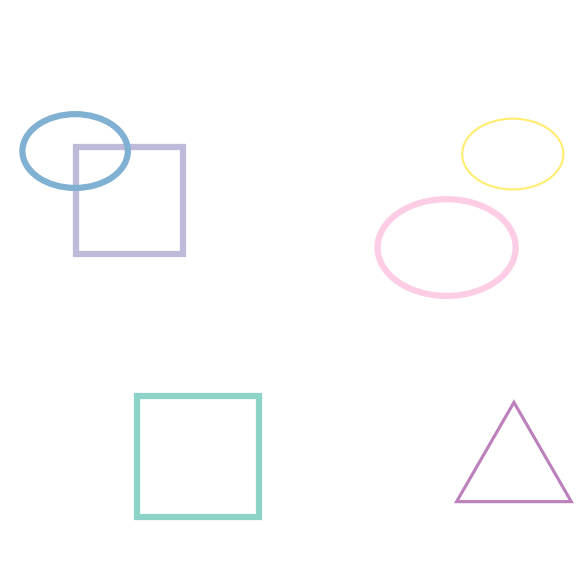[{"shape": "square", "thickness": 3, "radius": 0.53, "center": [0.343, 0.209]}, {"shape": "square", "thickness": 3, "radius": 0.46, "center": [0.224, 0.651]}, {"shape": "oval", "thickness": 3, "radius": 0.46, "center": [0.13, 0.738]}, {"shape": "oval", "thickness": 3, "radius": 0.6, "center": [0.773, 0.57]}, {"shape": "triangle", "thickness": 1.5, "radius": 0.57, "center": [0.89, 0.188]}, {"shape": "oval", "thickness": 1, "radius": 0.44, "center": [0.888, 0.732]}]